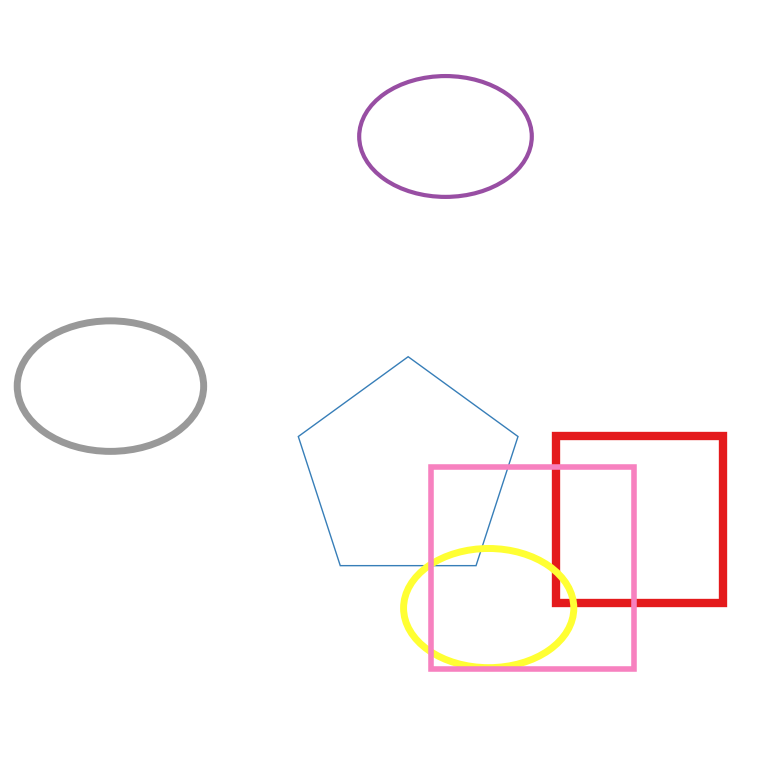[{"shape": "square", "thickness": 3, "radius": 0.54, "center": [0.831, 0.326]}, {"shape": "pentagon", "thickness": 0.5, "radius": 0.75, "center": [0.53, 0.387]}, {"shape": "oval", "thickness": 1.5, "radius": 0.56, "center": [0.579, 0.823]}, {"shape": "oval", "thickness": 2.5, "radius": 0.55, "center": [0.635, 0.21]}, {"shape": "square", "thickness": 2, "radius": 0.66, "center": [0.692, 0.262]}, {"shape": "oval", "thickness": 2.5, "radius": 0.61, "center": [0.143, 0.499]}]